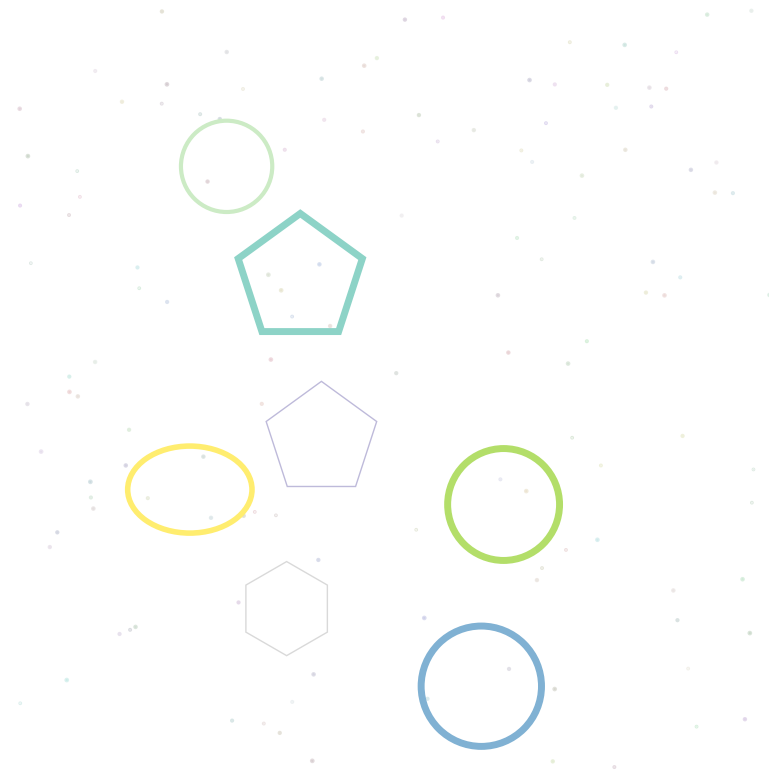[{"shape": "pentagon", "thickness": 2.5, "radius": 0.42, "center": [0.39, 0.638]}, {"shape": "pentagon", "thickness": 0.5, "radius": 0.38, "center": [0.417, 0.429]}, {"shape": "circle", "thickness": 2.5, "radius": 0.39, "center": [0.625, 0.109]}, {"shape": "circle", "thickness": 2.5, "radius": 0.36, "center": [0.654, 0.345]}, {"shape": "hexagon", "thickness": 0.5, "radius": 0.31, "center": [0.372, 0.21]}, {"shape": "circle", "thickness": 1.5, "radius": 0.3, "center": [0.294, 0.784]}, {"shape": "oval", "thickness": 2, "radius": 0.4, "center": [0.247, 0.364]}]